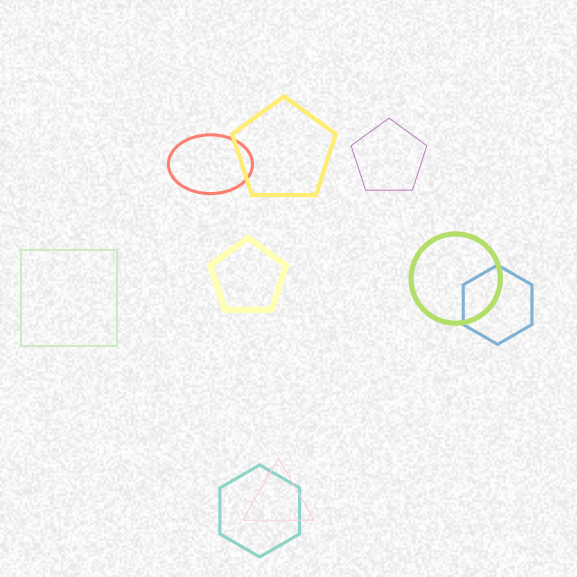[{"shape": "hexagon", "thickness": 1.5, "radius": 0.4, "center": [0.45, 0.114]}, {"shape": "pentagon", "thickness": 3, "radius": 0.34, "center": [0.43, 0.518]}, {"shape": "oval", "thickness": 1.5, "radius": 0.36, "center": [0.364, 0.715]}, {"shape": "hexagon", "thickness": 1.5, "radius": 0.34, "center": [0.862, 0.472]}, {"shape": "circle", "thickness": 2.5, "radius": 0.39, "center": [0.789, 0.517]}, {"shape": "triangle", "thickness": 0.5, "radius": 0.36, "center": [0.482, 0.134]}, {"shape": "pentagon", "thickness": 0.5, "radius": 0.34, "center": [0.674, 0.726]}, {"shape": "square", "thickness": 1, "radius": 0.42, "center": [0.12, 0.484]}, {"shape": "pentagon", "thickness": 2, "radius": 0.47, "center": [0.492, 0.738]}]